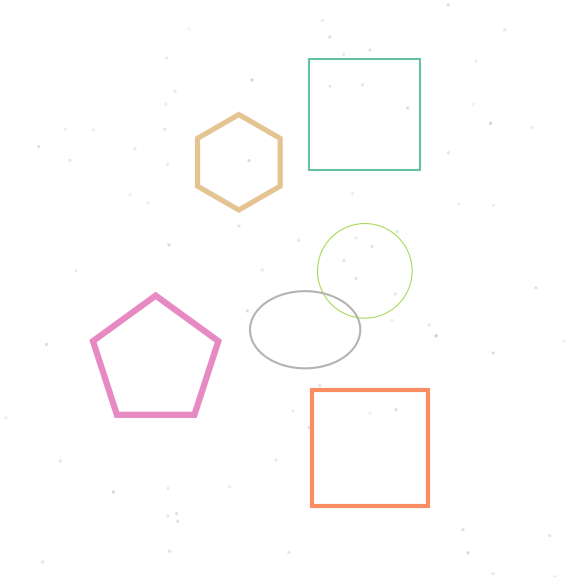[{"shape": "square", "thickness": 1, "radius": 0.48, "center": [0.631, 0.801]}, {"shape": "square", "thickness": 2, "radius": 0.5, "center": [0.64, 0.224]}, {"shape": "pentagon", "thickness": 3, "radius": 0.57, "center": [0.27, 0.373]}, {"shape": "circle", "thickness": 0.5, "radius": 0.41, "center": [0.632, 0.53]}, {"shape": "hexagon", "thickness": 2.5, "radius": 0.41, "center": [0.414, 0.718]}, {"shape": "oval", "thickness": 1, "radius": 0.48, "center": [0.528, 0.428]}]